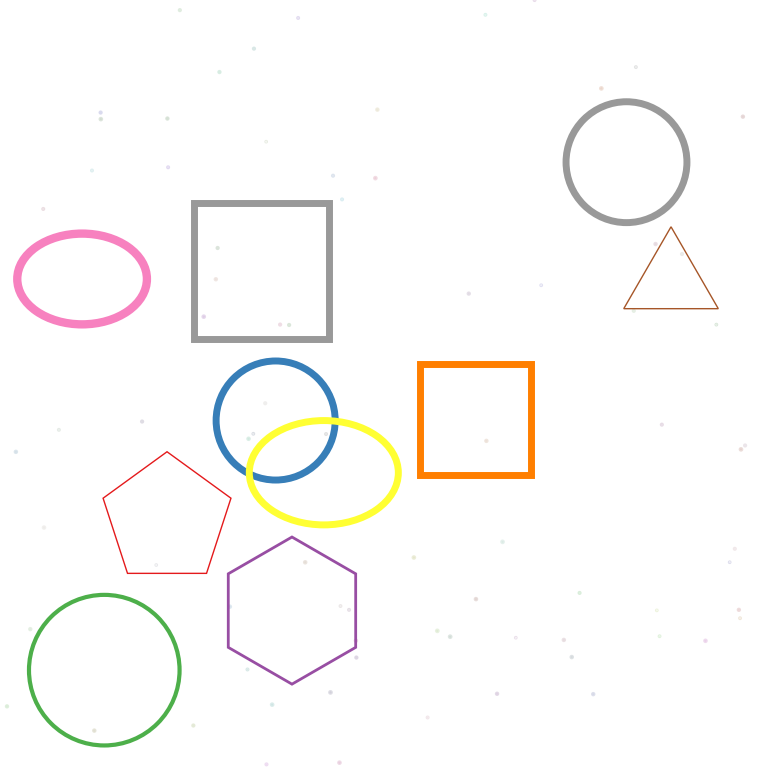[{"shape": "pentagon", "thickness": 0.5, "radius": 0.44, "center": [0.217, 0.326]}, {"shape": "circle", "thickness": 2.5, "radius": 0.39, "center": [0.358, 0.454]}, {"shape": "circle", "thickness": 1.5, "radius": 0.49, "center": [0.135, 0.13]}, {"shape": "hexagon", "thickness": 1, "radius": 0.48, "center": [0.379, 0.207]}, {"shape": "square", "thickness": 2.5, "radius": 0.36, "center": [0.618, 0.455]}, {"shape": "oval", "thickness": 2.5, "radius": 0.48, "center": [0.421, 0.386]}, {"shape": "triangle", "thickness": 0.5, "radius": 0.35, "center": [0.871, 0.635]}, {"shape": "oval", "thickness": 3, "radius": 0.42, "center": [0.107, 0.638]}, {"shape": "square", "thickness": 2.5, "radius": 0.44, "center": [0.34, 0.648]}, {"shape": "circle", "thickness": 2.5, "radius": 0.39, "center": [0.814, 0.789]}]